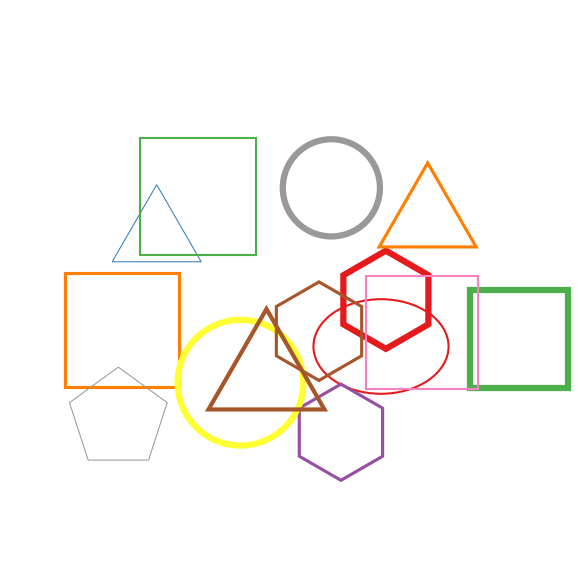[{"shape": "oval", "thickness": 1, "radius": 0.58, "center": [0.66, 0.399]}, {"shape": "hexagon", "thickness": 3, "radius": 0.42, "center": [0.668, 0.48]}, {"shape": "triangle", "thickness": 0.5, "radius": 0.44, "center": [0.271, 0.59]}, {"shape": "square", "thickness": 3, "radius": 0.42, "center": [0.899, 0.412]}, {"shape": "square", "thickness": 1, "radius": 0.5, "center": [0.343, 0.659]}, {"shape": "hexagon", "thickness": 1.5, "radius": 0.42, "center": [0.59, 0.251]}, {"shape": "square", "thickness": 1.5, "radius": 0.5, "center": [0.211, 0.428]}, {"shape": "triangle", "thickness": 1.5, "radius": 0.48, "center": [0.741, 0.62]}, {"shape": "circle", "thickness": 3, "radius": 0.54, "center": [0.416, 0.336]}, {"shape": "triangle", "thickness": 2, "radius": 0.58, "center": [0.461, 0.348]}, {"shape": "hexagon", "thickness": 1.5, "radius": 0.43, "center": [0.552, 0.426]}, {"shape": "square", "thickness": 1, "radius": 0.49, "center": [0.731, 0.424]}, {"shape": "pentagon", "thickness": 0.5, "radius": 0.44, "center": [0.205, 0.274]}, {"shape": "circle", "thickness": 3, "radius": 0.42, "center": [0.574, 0.674]}]